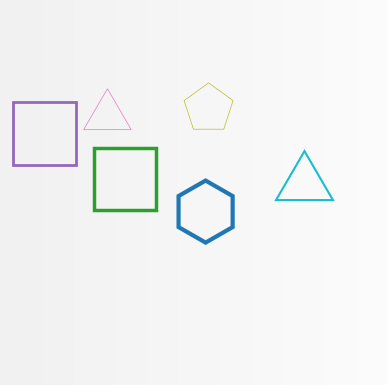[{"shape": "hexagon", "thickness": 3, "radius": 0.4, "center": [0.531, 0.45]}, {"shape": "square", "thickness": 2.5, "radius": 0.4, "center": [0.322, 0.535]}, {"shape": "square", "thickness": 2, "radius": 0.41, "center": [0.115, 0.653]}, {"shape": "triangle", "thickness": 0.5, "radius": 0.35, "center": [0.277, 0.699]}, {"shape": "pentagon", "thickness": 0.5, "radius": 0.33, "center": [0.538, 0.718]}, {"shape": "triangle", "thickness": 1.5, "radius": 0.42, "center": [0.786, 0.523]}]